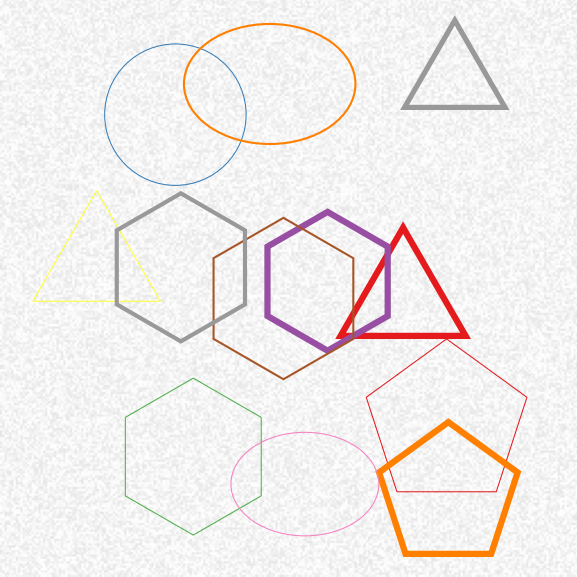[{"shape": "triangle", "thickness": 3, "radius": 0.62, "center": [0.698, 0.48]}, {"shape": "pentagon", "thickness": 0.5, "radius": 0.73, "center": [0.773, 0.266]}, {"shape": "circle", "thickness": 0.5, "radius": 0.61, "center": [0.304, 0.801]}, {"shape": "hexagon", "thickness": 0.5, "radius": 0.68, "center": [0.335, 0.208]}, {"shape": "hexagon", "thickness": 3, "radius": 0.6, "center": [0.567, 0.512]}, {"shape": "oval", "thickness": 1, "radius": 0.74, "center": [0.467, 0.854]}, {"shape": "pentagon", "thickness": 3, "radius": 0.63, "center": [0.776, 0.142]}, {"shape": "triangle", "thickness": 0.5, "radius": 0.64, "center": [0.167, 0.541]}, {"shape": "hexagon", "thickness": 1, "radius": 0.7, "center": [0.491, 0.482]}, {"shape": "oval", "thickness": 0.5, "radius": 0.64, "center": [0.528, 0.161]}, {"shape": "triangle", "thickness": 2.5, "radius": 0.5, "center": [0.788, 0.863]}, {"shape": "hexagon", "thickness": 2, "radius": 0.64, "center": [0.313, 0.536]}]